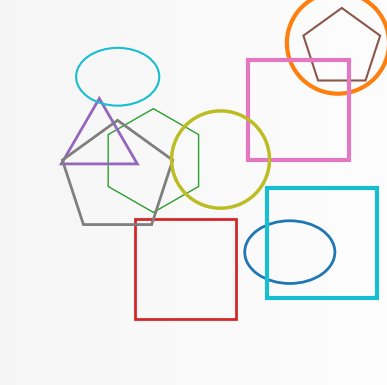[{"shape": "oval", "thickness": 2, "radius": 0.58, "center": [0.748, 0.345]}, {"shape": "circle", "thickness": 3, "radius": 0.66, "center": [0.872, 0.888]}, {"shape": "hexagon", "thickness": 1, "radius": 0.67, "center": [0.396, 0.583]}, {"shape": "square", "thickness": 2, "radius": 0.65, "center": [0.478, 0.302]}, {"shape": "triangle", "thickness": 2, "radius": 0.57, "center": [0.256, 0.631]}, {"shape": "pentagon", "thickness": 1.5, "radius": 0.52, "center": [0.882, 0.875]}, {"shape": "square", "thickness": 3, "radius": 0.65, "center": [0.77, 0.716]}, {"shape": "pentagon", "thickness": 2, "radius": 0.75, "center": [0.303, 0.538]}, {"shape": "circle", "thickness": 2.5, "radius": 0.63, "center": [0.569, 0.586]}, {"shape": "square", "thickness": 3, "radius": 0.71, "center": [0.831, 0.369]}, {"shape": "oval", "thickness": 1.5, "radius": 0.54, "center": [0.304, 0.801]}]